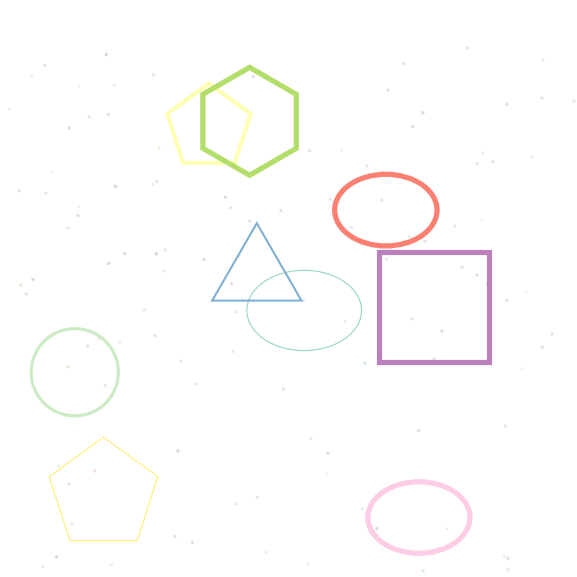[{"shape": "oval", "thickness": 0.5, "radius": 0.5, "center": [0.527, 0.462]}, {"shape": "pentagon", "thickness": 2, "radius": 0.38, "center": [0.362, 0.779]}, {"shape": "oval", "thickness": 2.5, "radius": 0.44, "center": [0.668, 0.635]}, {"shape": "triangle", "thickness": 1, "radius": 0.45, "center": [0.445, 0.523]}, {"shape": "hexagon", "thickness": 2.5, "radius": 0.47, "center": [0.432, 0.789]}, {"shape": "oval", "thickness": 2.5, "radius": 0.44, "center": [0.725, 0.103]}, {"shape": "square", "thickness": 2.5, "radius": 0.48, "center": [0.752, 0.468]}, {"shape": "circle", "thickness": 1.5, "radius": 0.38, "center": [0.129, 0.355]}, {"shape": "pentagon", "thickness": 0.5, "radius": 0.49, "center": [0.179, 0.143]}]